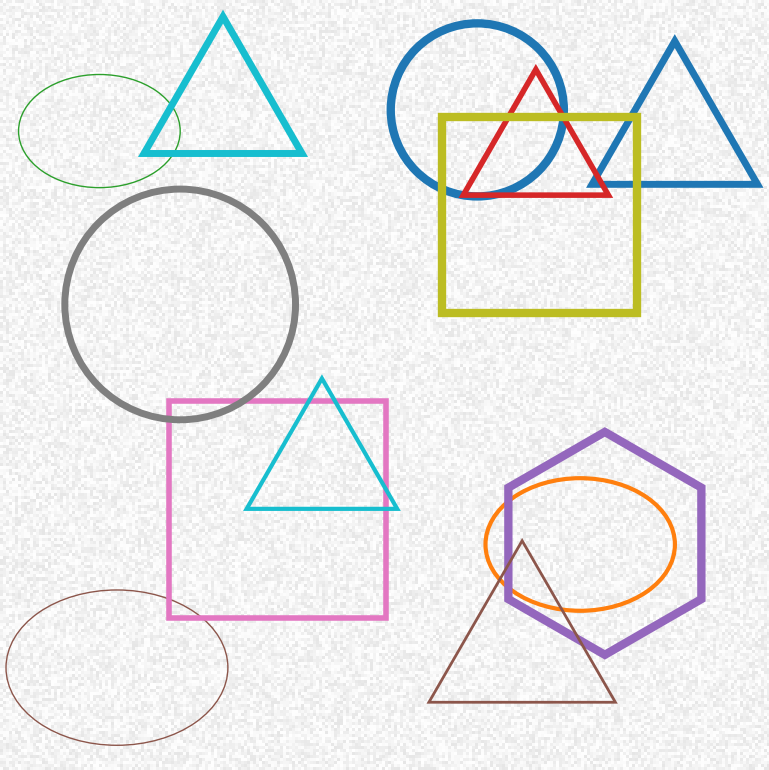[{"shape": "circle", "thickness": 3, "radius": 0.56, "center": [0.62, 0.857]}, {"shape": "triangle", "thickness": 2.5, "radius": 0.62, "center": [0.876, 0.823]}, {"shape": "oval", "thickness": 1.5, "radius": 0.62, "center": [0.754, 0.293]}, {"shape": "oval", "thickness": 0.5, "radius": 0.52, "center": [0.129, 0.83]}, {"shape": "triangle", "thickness": 2, "radius": 0.54, "center": [0.696, 0.801]}, {"shape": "hexagon", "thickness": 3, "radius": 0.72, "center": [0.786, 0.294]}, {"shape": "oval", "thickness": 0.5, "radius": 0.72, "center": [0.152, 0.133]}, {"shape": "triangle", "thickness": 1, "radius": 0.7, "center": [0.678, 0.158]}, {"shape": "square", "thickness": 2, "radius": 0.7, "center": [0.361, 0.338]}, {"shape": "circle", "thickness": 2.5, "radius": 0.75, "center": [0.234, 0.605]}, {"shape": "square", "thickness": 3, "radius": 0.63, "center": [0.7, 0.721]}, {"shape": "triangle", "thickness": 1.5, "radius": 0.56, "center": [0.418, 0.396]}, {"shape": "triangle", "thickness": 2.5, "radius": 0.59, "center": [0.29, 0.86]}]